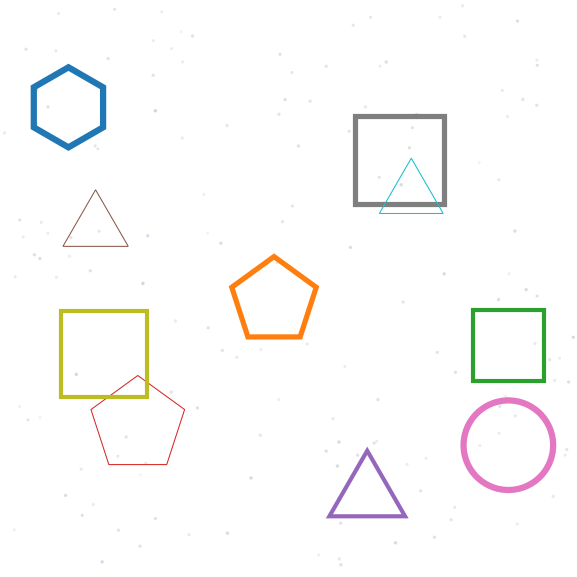[{"shape": "hexagon", "thickness": 3, "radius": 0.35, "center": [0.119, 0.813]}, {"shape": "pentagon", "thickness": 2.5, "radius": 0.38, "center": [0.474, 0.478]}, {"shape": "square", "thickness": 2, "radius": 0.31, "center": [0.881, 0.4]}, {"shape": "pentagon", "thickness": 0.5, "radius": 0.43, "center": [0.239, 0.264]}, {"shape": "triangle", "thickness": 2, "radius": 0.38, "center": [0.636, 0.143]}, {"shape": "triangle", "thickness": 0.5, "radius": 0.33, "center": [0.166, 0.605]}, {"shape": "circle", "thickness": 3, "radius": 0.39, "center": [0.88, 0.228]}, {"shape": "square", "thickness": 2.5, "radius": 0.38, "center": [0.692, 0.722]}, {"shape": "square", "thickness": 2, "radius": 0.37, "center": [0.181, 0.386]}, {"shape": "triangle", "thickness": 0.5, "radius": 0.32, "center": [0.712, 0.661]}]